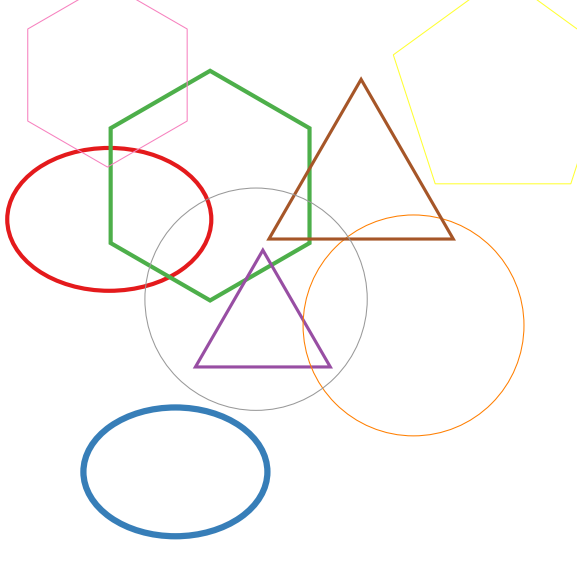[{"shape": "oval", "thickness": 2, "radius": 0.88, "center": [0.189, 0.619]}, {"shape": "oval", "thickness": 3, "radius": 0.8, "center": [0.304, 0.182]}, {"shape": "hexagon", "thickness": 2, "radius": 0.99, "center": [0.364, 0.678]}, {"shape": "triangle", "thickness": 1.5, "radius": 0.67, "center": [0.455, 0.431]}, {"shape": "circle", "thickness": 0.5, "radius": 0.96, "center": [0.716, 0.436]}, {"shape": "pentagon", "thickness": 0.5, "radius": 1.0, "center": [0.871, 0.842]}, {"shape": "triangle", "thickness": 1.5, "radius": 0.92, "center": [0.625, 0.677]}, {"shape": "hexagon", "thickness": 0.5, "radius": 0.8, "center": [0.186, 0.869]}, {"shape": "circle", "thickness": 0.5, "radius": 0.96, "center": [0.443, 0.481]}]